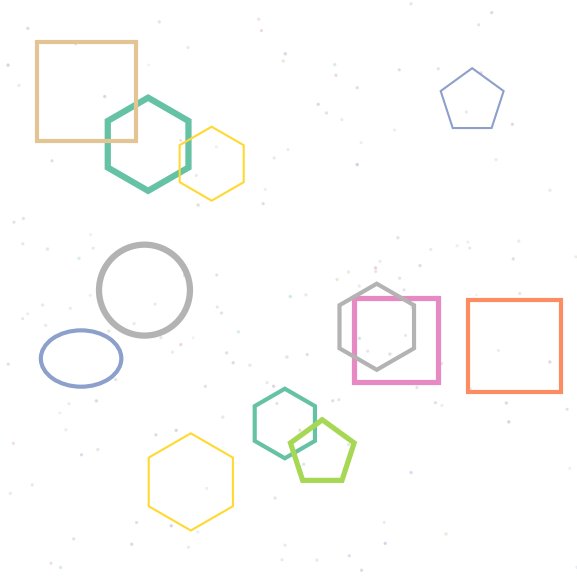[{"shape": "hexagon", "thickness": 2, "radius": 0.3, "center": [0.493, 0.266]}, {"shape": "hexagon", "thickness": 3, "radius": 0.4, "center": [0.256, 0.749]}, {"shape": "square", "thickness": 2, "radius": 0.4, "center": [0.891, 0.4]}, {"shape": "oval", "thickness": 2, "radius": 0.35, "center": [0.14, 0.378]}, {"shape": "pentagon", "thickness": 1, "radius": 0.29, "center": [0.818, 0.824]}, {"shape": "square", "thickness": 2.5, "radius": 0.36, "center": [0.685, 0.41]}, {"shape": "pentagon", "thickness": 2.5, "radius": 0.29, "center": [0.558, 0.214]}, {"shape": "hexagon", "thickness": 1, "radius": 0.42, "center": [0.33, 0.165]}, {"shape": "hexagon", "thickness": 1, "radius": 0.32, "center": [0.367, 0.716]}, {"shape": "square", "thickness": 2, "radius": 0.43, "center": [0.149, 0.841]}, {"shape": "circle", "thickness": 3, "radius": 0.39, "center": [0.25, 0.497]}, {"shape": "hexagon", "thickness": 2, "radius": 0.37, "center": [0.652, 0.433]}]